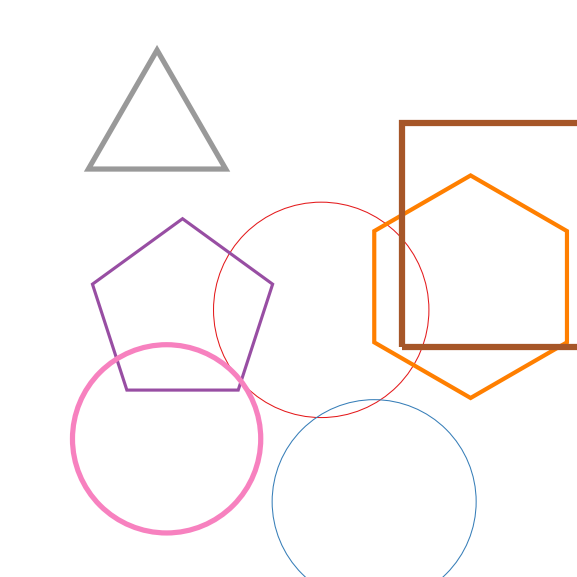[{"shape": "circle", "thickness": 0.5, "radius": 0.93, "center": [0.556, 0.463]}, {"shape": "circle", "thickness": 0.5, "radius": 0.88, "center": [0.648, 0.13]}, {"shape": "pentagon", "thickness": 1.5, "radius": 0.82, "center": [0.316, 0.456]}, {"shape": "hexagon", "thickness": 2, "radius": 0.96, "center": [0.815, 0.503]}, {"shape": "square", "thickness": 3, "radius": 0.97, "center": [0.891, 0.593]}, {"shape": "circle", "thickness": 2.5, "radius": 0.81, "center": [0.288, 0.239]}, {"shape": "triangle", "thickness": 2.5, "radius": 0.69, "center": [0.272, 0.775]}]